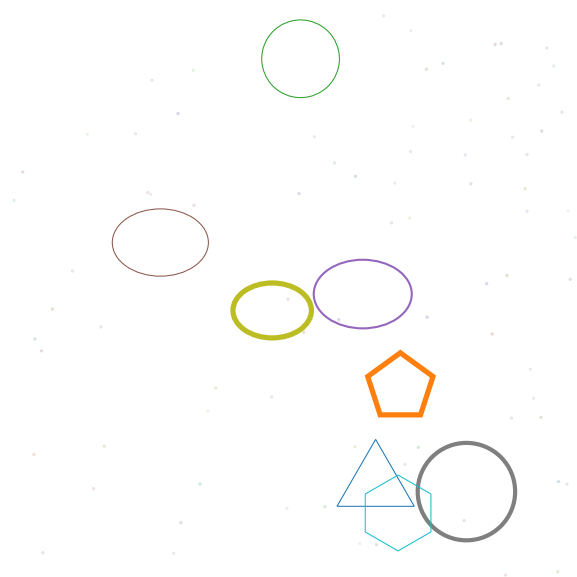[{"shape": "triangle", "thickness": 0.5, "radius": 0.39, "center": [0.65, 0.161]}, {"shape": "pentagon", "thickness": 2.5, "radius": 0.3, "center": [0.693, 0.329]}, {"shape": "circle", "thickness": 0.5, "radius": 0.34, "center": [0.52, 0.897]}, {"shape": "oval", "thickness": 1, "radius": 0.42, "center": [0.628, 0.49]}, {"shape": "oval", "thickness": 0.5, "radius": 0.42, "center": [0.278, 0.579]}, {"shape": "circle", "thickness": 2, "radius": 0.42, "center": [0.808, 0.148]}, {"shape": "oval", "thickness": 2.5, "radius": 0.34, "center": [0.471, 0.462]}, {"shape": "hexagon", "thickness": 0.5, "radius": 0.33, "center": [0.689, 0.111]}]